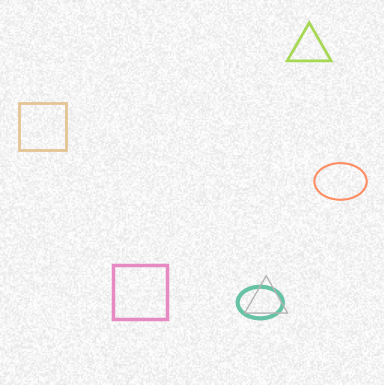[{"shape": "oval", "thickness": 3, "radius": 0.29, "center": [0.676, 0.214]}, {"shape": "oval", "thickness": 1.5, "radius": 0.34, "center": [0.885, 0.529]}, {"shape": "square", "thickness": 2.5, "radius": 0.35, "center": [0.363, 0.242]}, {"shape": "triangle", "thickness": 2, "radius": 0.33, "center": [0.803, 0.875]}, {"shape": "square", "thickness": 2, "radius": 0.31, "center": [0.111, 0.67]}, {"shape": "triangle", "thickness": 1, "radius": 0.32, "center": [0.691, 0.219]}]